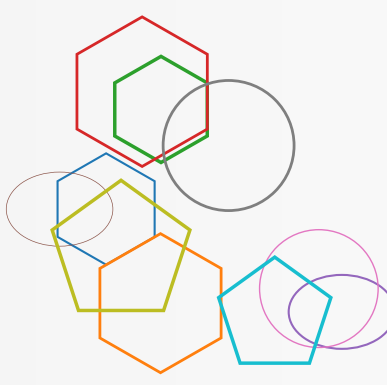[{"shape": "hexagon", "thickness": 1.5, "radius": 0.72, "center": [0.274, 0.457]}, {"shape": "hexagon", "thickness": 2, "radius": 0.9, "center": [0.414, 0.213]}, {"shape": "hexagon", "thickness": 2.5, "radius": 0.69, "center": [0.416, 0.716]}, {"shape": "hexagon", "thickness": 2, "radius": 0.97, "center": [0.367, 0.762]}, {"shape": "oval", "thickness": 1.5, "radius": 0.69, "center": [0.882, 0.19]}, {"shape": "oval", "thickness": 0.5, "radius": 0.69, "center": [0.154, 0.457]}, {"shape": "circle", "thickness": 1, "radius": 0.77, "center": [0.823, 0.25]}, {"shape": "circle", "thickness": 2, "radius": 0.84, "center": [0.59, 0.622]}, {"shape": "pentagon", "thickness": 2.5, "radius": 0.93, "center": [0.312, 0.345]}, {"shape": "pentagon", "thickness": 2.5, "radius": 0.76, "center": [0.709, 0.18]}]